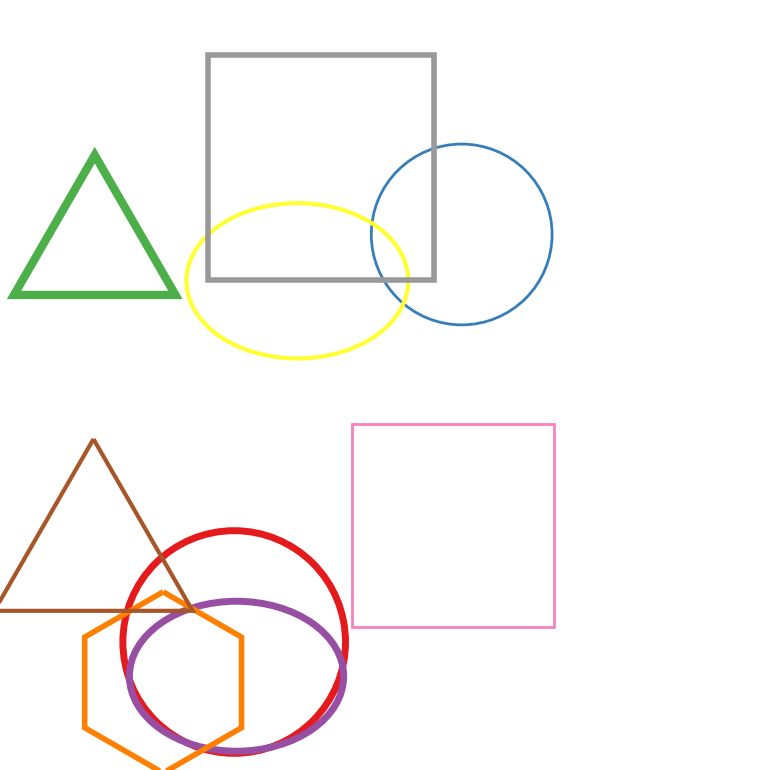[{"shape": "circle", "thickness": 2.5, "radius": 0.72, "center": [0.304, 0.166]}, {"shape": "circle", "thickness": 1, "radius": 0.59, "center": [0.6, 0.695]}, {"shape": "triangle", "thickness": 3, "radius": 0.61, "center": [0.123, 0.677]}, {"shape": "oval", "thickness": 2.5, "radius": 0.7, "center": [0.307, 0.122]}, {"shape": "hexagon", "thickness": 2, "radius": 0.59, "center": [0.212, 0.114]}, {"shape": "oval", "thickness": 1.5, "radius": 0.72, "center": [0.386, 0.635]}, {"shape": "triangle", "thickness": 1.5, "radius": 0.74, "center": [0.121, 0.281]}, {"shape": "square", "thickness": 1, "radius": 0.66, "center": [0.588, 0.317]}, {"shape": "square", "thickness": 2, "radius": 0.73, "center": [0.417, 0.783]}]